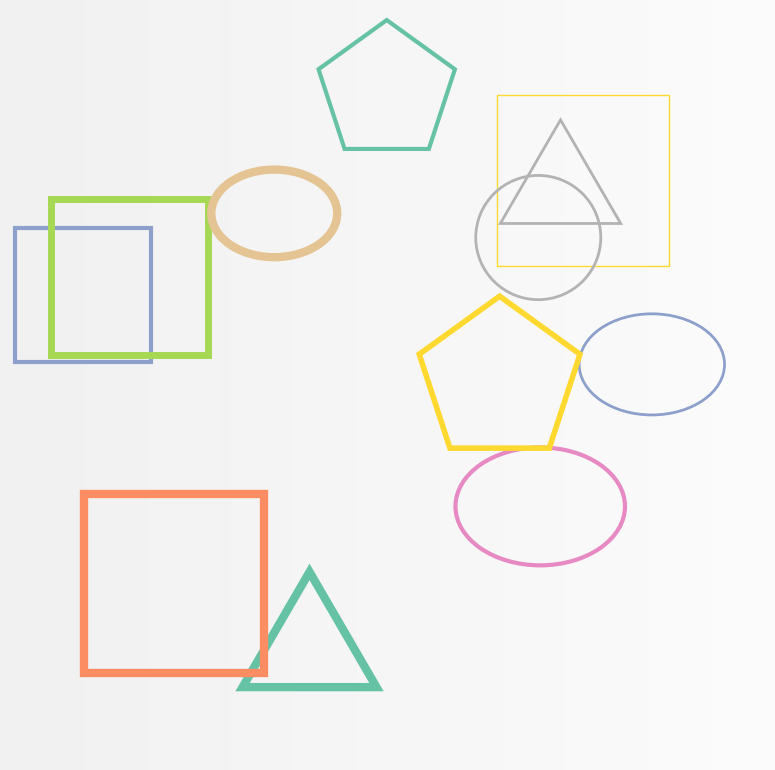[{"shape": "triangle", "thickness": 3, "radius": 0.5, "center": [0.399, 0.158]}, {"shape": "pentagon", "thickness": 1.5, "radius": 0.46, "center": [0.499, 0.881]}, {"shape": "square", "thickness": 3, "radius": 0.58, "center": [0.225, 0.242]}, {"shape": "oval", "thickness": 1, "radius": 0.47, "center": [0.841, 0.527]}, {"shape": "square", "thickness": 1.5, "radius": 0.44, "center": [0.107, 0.617]}, {"shape": "oval", "thickness": 1.5, "radius": 0.55, "center": [0.697, 0.342]}, {"shape": "square", "thickness": 2.5, "radius": 0.5, "center": [0.167, 0.64]}, {"shape": "square", "thickness": 0.5, "radius": 0.56, "center": [0.752, 0.765]}, {"shape": "pentagon", "thickness": 2, "radius": 0.55, "center": [0.645, 0.506]}, {"shape": "oval", "thickness": 3, "radius": 0.41, "center": [0.354, 0.723]}, {"shape": "triangle", "thickness": 1, "radius": 0.45, "center": [0.723, 0.755]}, {"shape": "circle", "thickness": 1, "radius": 0.4, "center": [0.695, 0.692]}]